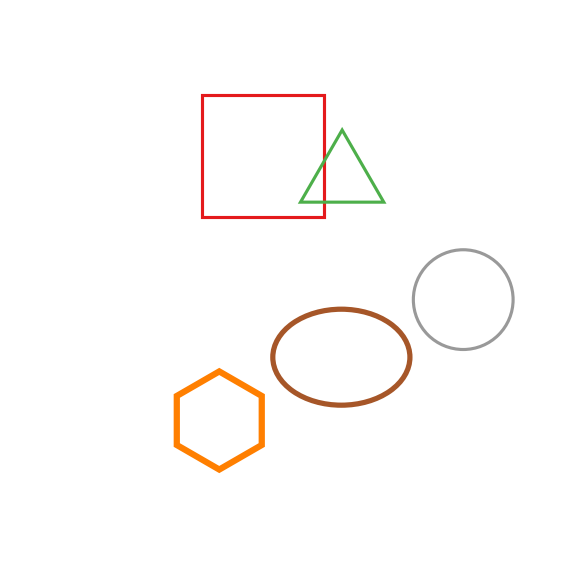[{"shape": "square", "thickness": 1.5, "radius": 0.53, "center": [0.456, 0.728]}, {"shape": "triangle", "thickness": 1.5, "radius": 0.42, "center": [0.592, 0.691]}, {"shape": "hexagon", "thickness": 3, "radius": 0.42, "center": [0.38, 0.271]}, {"shape": "oval", "thickness": 2.5, "radius": 0.59, "center": [0.591, 0.381]}, {"shape": "circle", "thickness": 1.5, "radius": 0.43, "center": [0.802, 0.48]}]